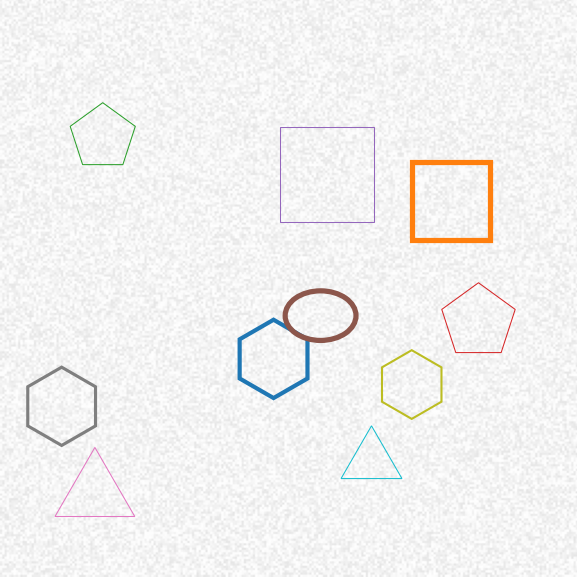[{"shape": "hexagon", "thickness": 2, "radius": 0.34, "center": [0.474, 0.378]}, {"shape": "square", "thickness": 2.5, "radius": 0.34, "center": [0.781, 0.651]}, {"shape": "pentagon", "thickness": 0.5, "radius": 0.3, "center": [0.178, 0.762]}, {"shape": "pentagon", "thickness": 0.5, "radius": 0.33, "center": [0.829, 0.443]}, {"shape": "square", "thickness": 0.5, "radius": 0.41, "center": [0.566, 0.697]}, {"shape": "oval", "thickness": 2.5, "radius": 0.31, "center": [0.555, 0.453]}, {"shape": "triangle", "thickness": 0.5, "radius": 0.4, "center": [0.164, 0.145]}, {"shape": "hexagon", "thickness": 1.5, "radius": 0.34, "center": [0.107, 0.296]}, {"shape": "hexagon", "thickness": 1, "radius": 0.3, "center": [0.713, 0.333]}, {"shape": "triangle", "thickness": 0.5, "radius": 0.3, "center": [0.643, 0.201]}]